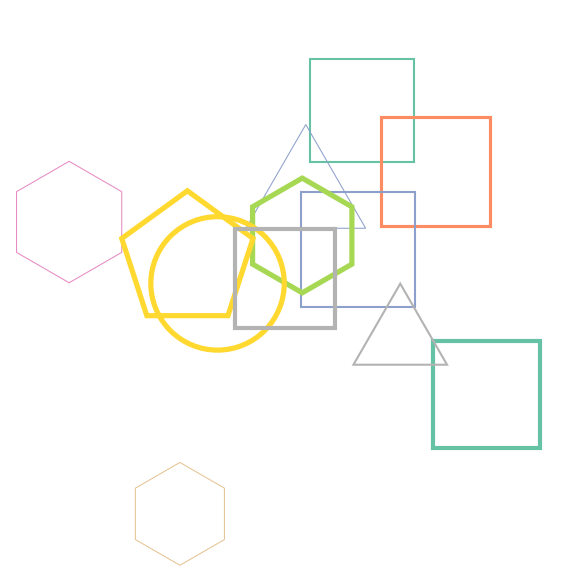[{"shape": "square", "thickness": 1, "radius": 0.45, "center": [0.626, 0.807]}, {"shape": "square", "thickness": 2, "radius": 0.46, "center": [0.842, 0.315]}, {"shape": "square", "thickness": 1.5, "radius": 0.47, "center": [0.754, 0.702]}, {"shape": "square", "thickness": 1, "radius": 0.5, "center": [0.62, 0.567]}, {"shape": "triangle", "thickness": 0.5, "radius": 0.6, "center": [0.529, 0.664]}, {"shape": "hexagon", "thickness": 0.5, "radius": 0.53, "center": [0.12, 0.615]}, {"shape": "hexagon", "thickness": 2.5, "radius": 0.5, "center": [0.523, 0.591]}, {"shape": "circle", "thickness": 2.5, "radius": 0.58, "center": [0.377, 0.508]}, {"shape": "pentagon", "thickness": 2.5, "radius": 0.6, "center": [0.324, 0.549]}, {"shape": "hexagon", "thickness": 0.5, "radius": 0.45, "center": [0.312, 0.109]}, {"shape": "square", "thickness": 2, "radius": 0.43, "center": [0.494, 0.517]}, {"shape": "triangle", "thickness": 1, "radius": 0.47, "center": [0.693, 0.414]}]